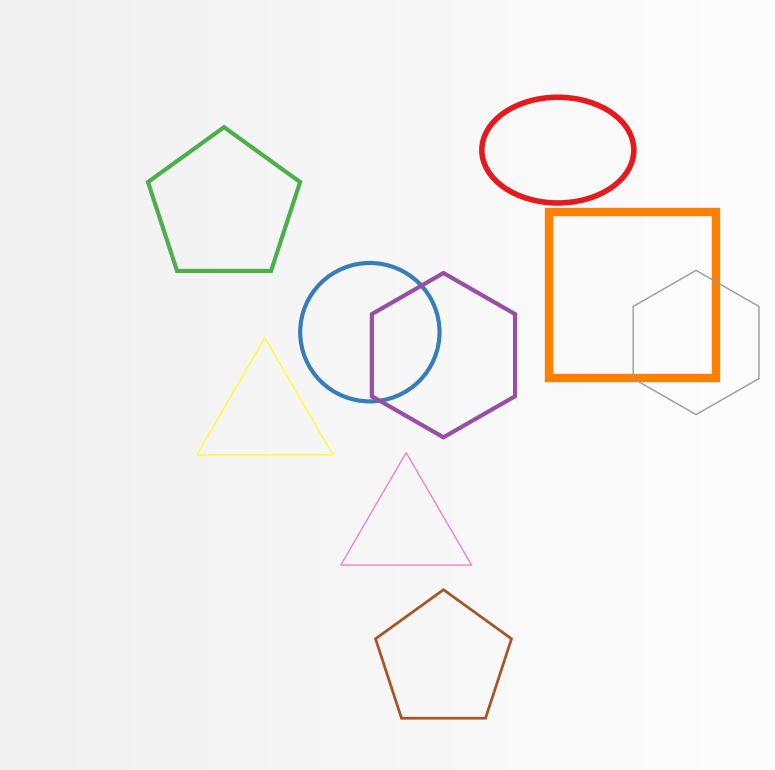[{"shape": "oval", "thickness": 2, "radius": 0.49, "center": [0.72, 0.805]}, {"shape": "circle", "thickness": 1.5, "radius": 0.45, "center": [0.477, 0.569]}, {"shape": "pentagon", "thickness": 1.5, "radius": 0.52, "center": [0.289, 0.732]}, {"shape": "hexagon", "thickness": 1.5, "radius": 0.53, "center": [0.572, 0.539]}, {"shape": "square", "thickness": 3, "radius": 0.54, "center": [0.816, 0.617]}, {"shape": "triangle", "thickness": 0.5, "radius": 0.51, "center": [0.342, 0.46]}, {"shape": "pentagon", "thickness": 1, "radius": 0.46, "center": [0.572, 0.142]}, {"shape": "triangle", "thickness": 0.5, "radius": 0.49, "center": [0.524, 0.315]}, {"shape": "hexagon", "thickness": 0.5, "radius": 0.47, "center": [0.898, 0.555]}]